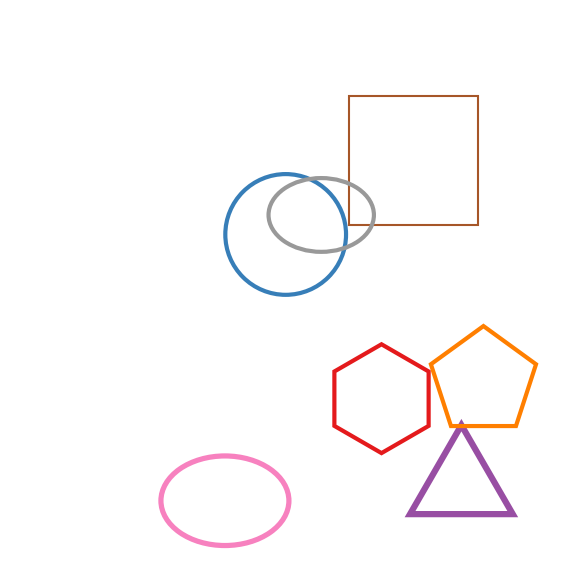[{"shape": "hexagon", "thickness": 2, "radius": 0.47, "center": [0.661, 0.309]}, {"shape": "circle", "thickness": 2, "radius": 0.52, "center": [0.495, 0.593]}, {"shape": "triangle", "thickness": 3, "radius": 0.51, "center": [0.799, 0.16]}, {"shape": "pentagon", "thickness": 2, "radius": 0.48, "center": [0.837, 0.339]}, {"shape": "square", "thickness": 1, "radius": 0.56, "center": [0.716, 0.721]}, {"shape": "oval", "thickness": 2.5, "radius": 0.55, "center": [0.389, 0.132]}, {"shape": "oval", "thickness": 2, "radius": 0.46, "center": [0.556, 0.627]}]